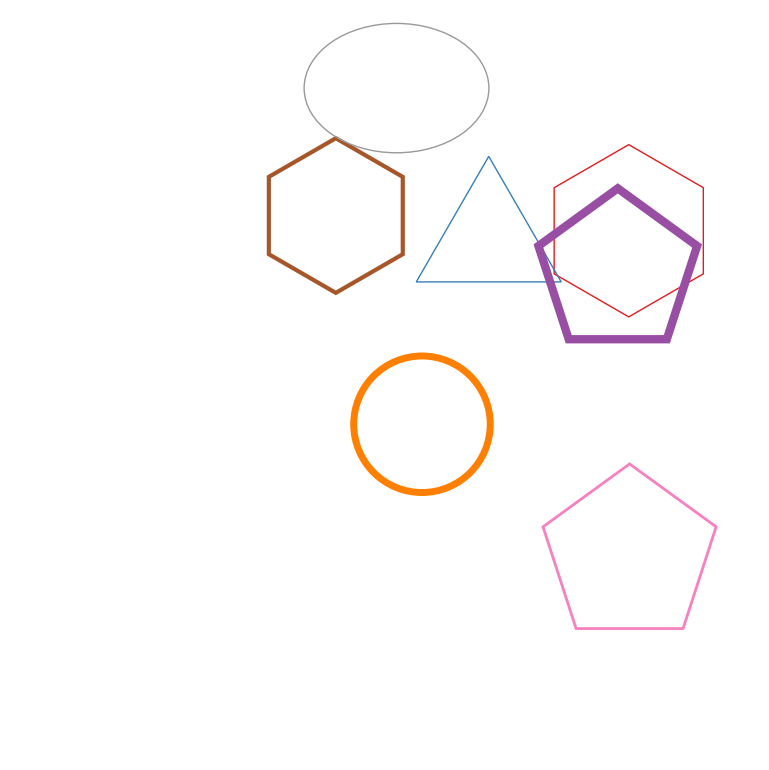[{"shape": "hexagon", "thickness": 0.5, "radius": 0.56, "center": [0.817, 0.7]}, {"shape": "triangle", "thickness": 0.5, "radius": 0.54, "center": [0.635, 0.688]}, {"shape": "pentagon", "thickness": 3, "radius": 0.54, "center": [0.802, 0.647]}, {"shape": "circle", "thickness": 2.5, "radius": 0.44, "center": [0.548, 0.449]}, {"shape": "hexagon", "thickness": 1.5, "radius": 0.5, "center": [0.436, 0.72]}, {"shape": "pentagon", "thickness": 1, "radius": 0.59, "center": [0.818, 0.279]}, {"shape": "oval", "thickness": 0.5, "radius": 0.6, "center": [0.515, 0.886]}]